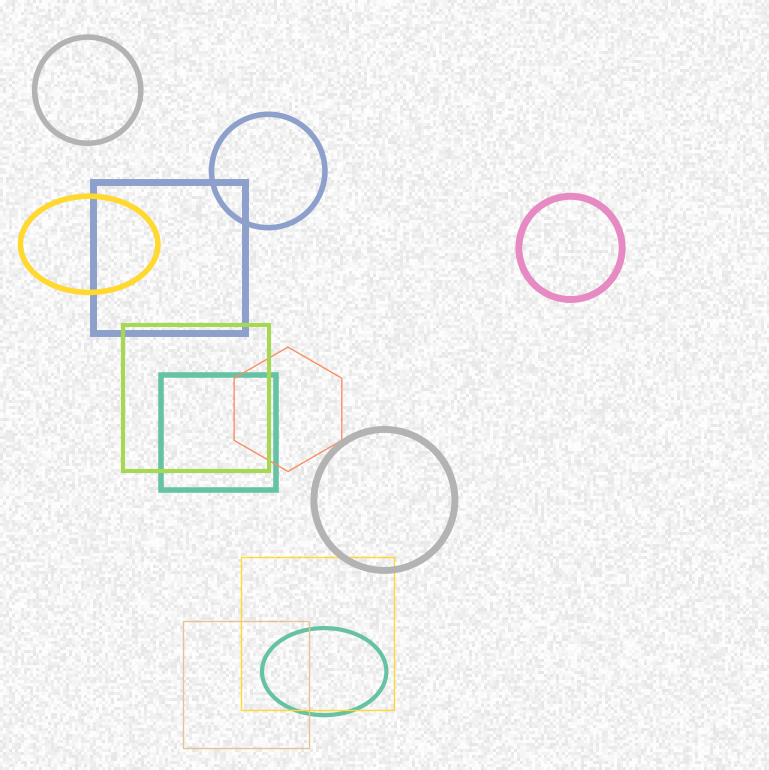[{"shape": "oval", "thickness": 1.5, "radius": 0.4, "center": [0.421, 0.128]}, {"shape": "square", "thickness": 2, "radius": 0.37, "center": [0.284, 0.439]}, {"shape": "hexagon", "thickness": 0.5, "radius": 0.4, "center": [0.374, 0.468]}, {"shape": "square", "thickness": 2.5, "radius": 0.49, "center": [0.22, 0.666]}, {"shape": "circle", "thickness": 2, "radius": 0.37, "center": [0.348, 0.778]}, {"shape": "circle", "thickness": 2.5, "radius": 0.34, "center": [0.741, 0.678]}, {"shape": "square", "thickness": 1.5, "radius": 0.47, "center": [0.255, 0.483]}, {"shape": "oval", "thickness": 2, "radius": 0.45, "center": [0.116, 0.683]}, {"shape": "square", "thickness": 0.5, "radius": 0.5, "center": [0.413, 0.177]}, {"shape": "square", "thickness": 0.5, "radius": 0.41, "center": [0.319, 0.111]}, {"shape": "circle", "thickness": 2.5, "radius": 0.46, "center": [0.499, 0.351]}, {"shape": "circle", "thickness": 2, "radius": 0.34, "center": [0.114, 0.883]}]